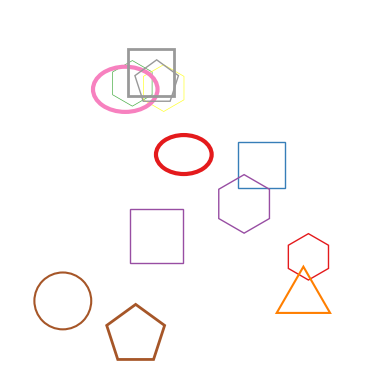[{"shape": "hexagon", "thickness": 1, "radius": 0.3, "center": [0.801, 0.333]}, {"shape": "oval", "thickness": 3, "radius": 0.36, "center": [0.477, 0.599]}, {"shape": "square", "thickness": 1, "radius": 0.3, "center": [0.68, 0.571]}, {"shape": "hexagon", "thickness": 0.5, "radius": 0.3, "center": [0.344, 0.783]}, {"shape": "hexagon", "thickness": 1, "radius": 0.38, "center": [0.634, 0.47]}, {"shape": "square", "thickness": 1, "radius": 0.35, "center": [0.407, 0.387]}, {"shape": "triangle", "thickness": 1.5, "radius": 0.4, "center": [0.788, 0.227]}, {"shape": "hexagon", "thickness": 0.5, "radius": 0.3, "center": [0.425, 0.771]}, {"shape": "circle", "thickness": 1.5, "radius": 0.37, "center": [0.163, 0.218]}, {"shape": "pentagon", "thickness": 2, "radius": 0.4, "center": [0.352, 0.13]}, {"shape": "oval", "thickness": 3, "radius": 0.42, "center": [0.325, 0.768]}, {"shape": "square", "thickness": 2, "radius": 0.3, "center": [0.393, 0.812]}, {"shape": "pentagon", "thickness": 1, "radius": 0.3, "center": [0.407, 0.785]}]